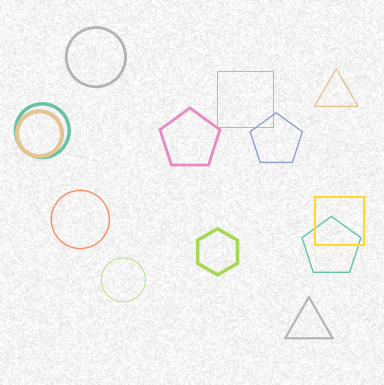[{"shape": "pentagon", "thickness": 1, "radius": 0.4, "center": [0.861, 0.358]}, {"shape": "circle", "thickness": 2.5, "radius": 0.35, "center": [0.11, 0.661]}, {"shape": "circle", "thickness": 1, "radius": 0.38, "center": [0.209, 0.43]}, {"shape": "square", "thickness": 0.5, "radius": 0.37, "center": [0.637, 0.743]}, {"shape": "pentagon", "thickness": 1, "radius": 0.36, "center": [0.718, 0.636]}, {"shape": "pentagon", "thickness": 2, "radius": 0.41, "center": [0.493, 0.638]}, {"shape": "hexagon", "thickness": 2.5, "radius": 0.3, "center": [0.565, 0.346]}, {"shape": "circle", "thickness": 0.5, "radius": 0.29, "center": [0.32, 0.273]}, {"shape": "square", "thickness": 1.5, "radius": 0.32, "center": [0.881, 0.426]}, {"shape": "circle", "thickness": 3, "radius": 0.29, "center": [0.103, 0.652]}, {"shape": "triangle", "thickness": 1, "radius": 0.33, "center": [0.874, 0.756]}, {"shape": "triangle", "thickness": 1.5, "radius": 0.36, "center": [0.802, 0.157]}, {"shape": "circle", "thickness": 2, "radius": 0.39, "center": [0.249, 0.852]}]